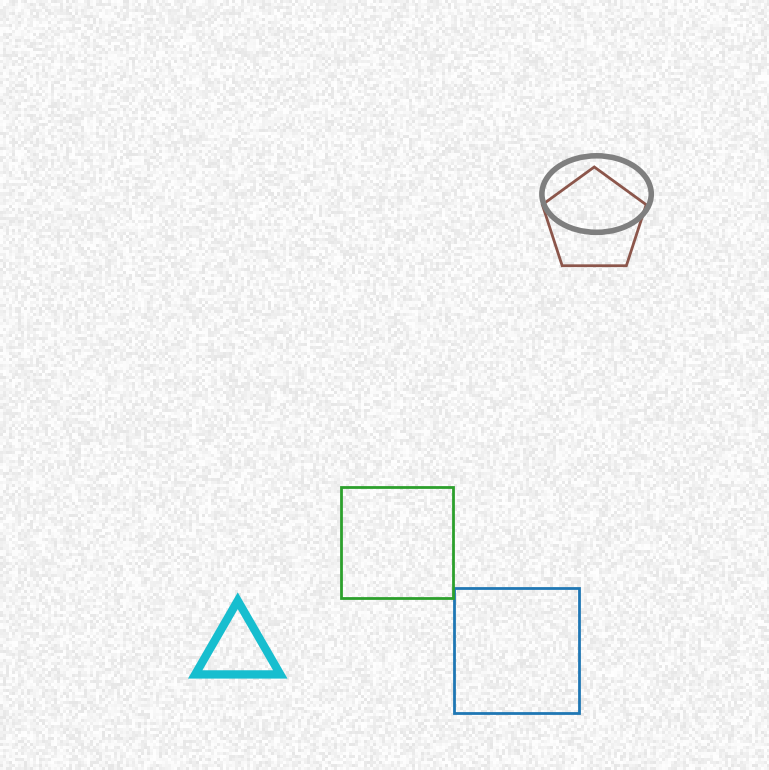[{"shape": "square", "thickness": 1, "radius": 0.41, "center": [0.671, 0.155]}, {"shape": "square", "thickness": 1, "radius": 0.36, "center": [0.516, 0.295]}, {"shape": "pentagon", "thickness": 1, "radius": 0.35, "center": [0.772, 0.712]}, {"shape": "oval", "thickness": 2, "radius": 0.36, "center": [0.775, 0.748]}, {"shape": "triangle", "thickness": 3, "radius": 0.32, "center": [0.309, 0.156]}]